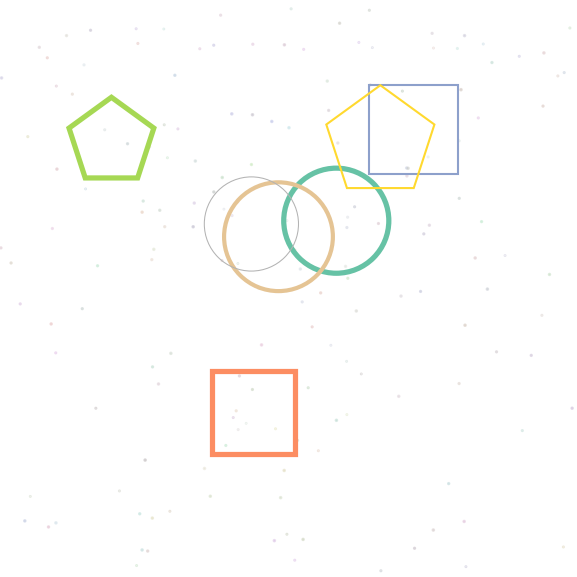[{"shape": "circle", "thickness": 2.5, "radius": 0.45, "center": [0.582, 0.617]}, {"shape": "square", "thickness": 2.5, "radius": 0.36, "center": [0.439, 0.285]}, {"shape": "square", "thickness": 1, "radius": 0.39, "center": [0.716, 0.775]}, {"shape": "pentagon", "thickness": 2.5, "radius": 0.39, "center": [0.193, 0.753]}, {"shape": "pentagon", "thickness": 1, "radius": 0.49, "center": [0.659, 0.753]}, {"shape": "circle", "thickness": 2, "radius": 0.47, "center": [0.482, 0.589]}, {"shape": "circle", "thickness": 0.5, "radius": 0.41, "center": [0.435, 0.611]}]